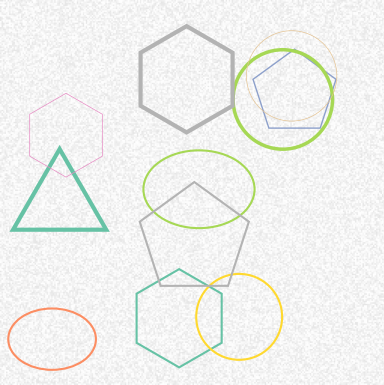[{"shape": "hexagon", "thickness": 1.5, "radius": 0.64, "center": [0.465, 0.173]}, {"shape": "triangle", "thickness": 3, "radius": 0.7, "center": [0.155, 0.473]}, {"shape": "oval", "thickness": 1.5, "radius": 0.57, "center": [0.135, 0.119]}, {"shape": "pentagon", "thickness": 1, "radius": 0.57, "center": [0.765, 0.759]}, {"shape": "hexagon", "thickness": 0.5, "radius": 0.54, "center": [0.171, 0.649]}, {"shape": "circle", "thickness": 2.5, "radius": 0.65, "center": [0.735, 0.742]}, {"shape": "oval", "thickness": 1.5, "radius": 0.72, "center": [0.517, 0.508]}, {"shape": "circle", "thickness": 1.5, "radius": 0.56, "center": [0.621, 0.177]}, {"shape": "circle", "thickness": 0.5, "radius": 0.59, "center": [0.757, 0.803]}, {"shape": "hexagon", "thickness": 3, "radius": 0.69, "center": [0.485, 0.794]}, {"shape": "pentagon", "thickness": 1.5, "radius": 0.75, "center": [0.505, 0.378]}]